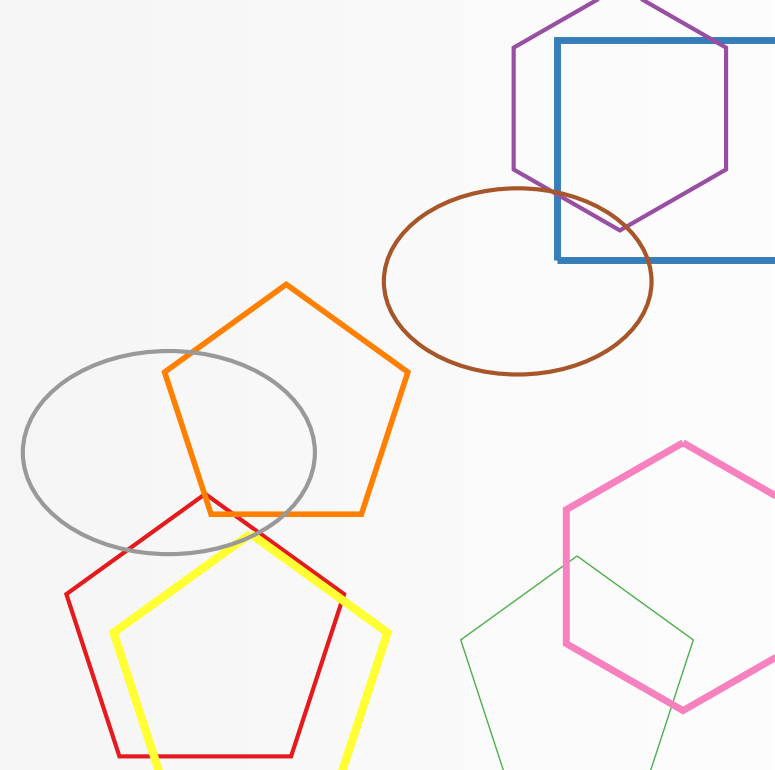[{"shape": "pentagon", "thickness": 1.5, "radius": 0.94, "center": [0.265, 0.17]}, {"shape": "square", "thickness": 2.5, "radius": 0.71, "center": [0.862, 0.806]}, {"shape": "pentagon", "thickness": 0.5, "radius": 0.79, "center": [0.745, 0.12]}, {"shape": "hexagon", "thickness": 1.5, "radius": 0.79, "center": [0.8, 0.859]}, {"shape": "pentagon", "thickness": 2, "radius": 0.83, "center": [0.369, 0.466]}, {"shape": "pentagon", "thickness": 3, "radius": 0.93, "center": [0.323, 0.121]}, {"shape": "oval", "thickness": 1.5, "radius": 0.86, "center": [0.668, 0.635]}, {"shape": "hexagon", "thickness": 2.5, "radius": 0.87, "center": [0.881, 0.251]}, {"shape": "oval", "thickness": 1.5, "radius": 0.94, "center": [0.218, 0.412]}]